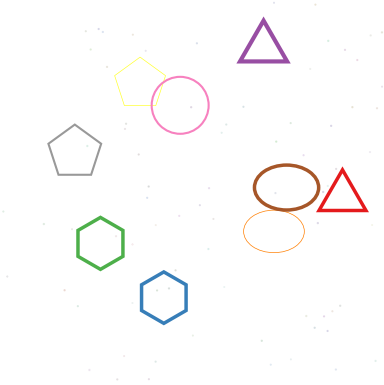[{"shape": "triangle", "thickness": 2.5, "radius": 0.35, "center": [0.89, 0.488]}, {"shape": "hexagon", "thickness": 2.5, "radius": 0.33, "center": [0.426, 0.227]}, {"shape": "hexagon", "thickness": 2.5, "radius": 0.34, "center": [0.261, 0.368]}, {"shape": "triangle", "thickness": 3, "radius": 0.35, "center": [0.685, 0.876]}, {"shape": "oval", "thickness": 0.5, "radius": 0.39, "center": [0.712, 0.399]}, {"shape": "pentagon", "thickness": 0.5, "radius": 0.35, "center": [0.364, 0.782]}, {"shape": "oval", "thickness": 2.5, "radius": 0.42, "center": [0.744, 0.513]}, {"shape": "circle", "thickness": 1.5, "radius": 0.37, "center": [0.468, 0.726]}, {"shape": "pentagon", "thickness": 1.5, "radius": 0.36, "center": [0.194, 0.604]}]